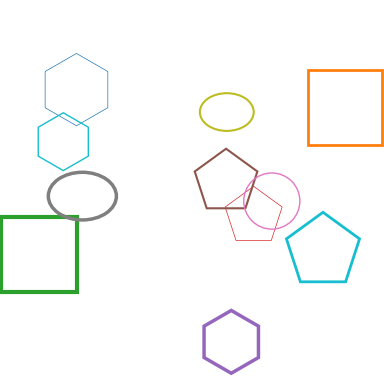[{"shape": "hexagon", "thickness": 0.5, "radius": 0.47, "center": [0.199, 0.767]}, {"shape": "square", "thickness": 2, "radius": 0.48, "center": [0.896, 0.721]}, {"shape": "square", "thickness": 3, "radius": 0.49, "center": [0.102, 0.339]}, {"shape": "pentagon", "thickness": 0.5, "radius": 0.39, "center": [0.659, 0.438]}, {"shape": "hexagon", "thickness": 2.5, "radius": 0.41, "center": [0.601, 0.112]}, {"shape": "pentagon", "thickness": 1.5, "radius": 0.43, "center": [0.587, 0.528]}, {"shape": "circle", "thickness": 1, "radius": 0.36, "center": [0.706, 0.478]}, {"shape": "oval", "thickness": 2.5, "radius": 0.44, "center": [0.214, 0.491]}, {"shape": "oval", "thickness": 1.5, "radius": 0.35, "center": [0.589, 0.709]}, {"shape": "pentagon", "thickness": 2, "radius": 0.5, "center": [0.839, 0.349]}, {"shape": "hexagon", "thickness": 1, "radius": 0.38, "center": [0.164, 0.632]}]